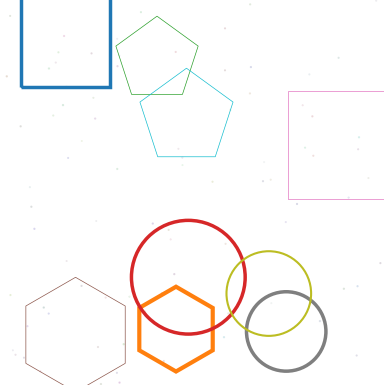[{"shape": "square", "thickness": 2.5, "radius": 0.58, "center": [0.17, 0.89]}, {"shape": "hexagon", "thickness": 3, "radius": 0.55, "center": [0.457, 0.145]}, {"shape": "pentagon", "thickness": 0.5, "radius": 0.56, "center": [0.408, 0.846]}, {"shape": "circle", "thickness": 2.5, "radius": 0.74, "center": [0.489, 0.28]}, {"shape": "hexagon", "thickness": 0.5, "radius": 0.75, "center": [0.196, 0.131]}, {"shape": "square", "thickness": 0.5, "radius": 0.7, "center": [0.888, 0.623]}, {"shape": "circle", "thickness": 2.5, "radius": 0.52, "center": [0.743, 0.139]}, {"shape": "circle", "thickness": 1.5, "radius": 0.55, "center": [0.698, 0.238]}, {"shape": "pentagon", "thickness": 0.5, "radius": 0.64, "center": [0.484, 0.696]}]